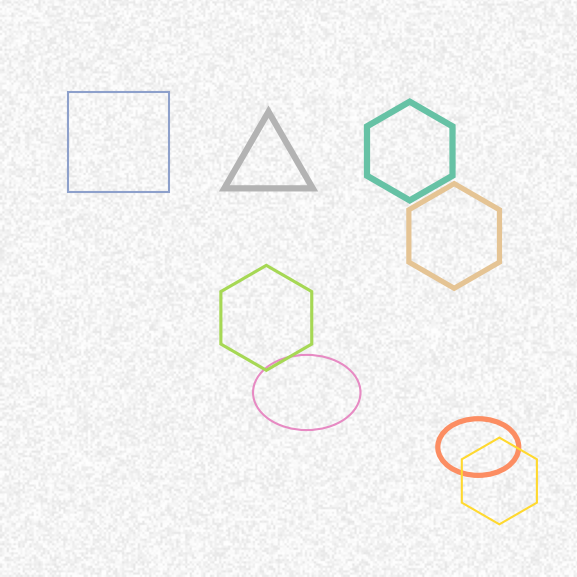[{"shape": "hexagon", "thickness": 3, "radius": 0.43, "center": [0.709, 0.738]}, {"shape": "oval", "thickness": 2.5, "radius": 0.35, "center": [0.828, 0.225]}, {"shape": "square", "thickness": 1, "radius": 0.43, "center": [0.205, 0.753]}, {"shape": "oval", "thickness": 1, "radius": 0.47, "center": [0.531, 0.32]}, {"shape": "hexagon", "thickness": 1.5, "radius": 0.45, "center": [0.461, 0.449]}, {"shape": "hexagon", "thickness": 1, "radius": 0.38, "center": [0.865, 0.166]}, {"shape": "hexagon", "thickness": 2.5, "radius": 0.45, "center": [0.786, 0.591]}, {"shape": "triangle", "thickness": 3, "radius": 0.44, "center": [0.465, 0.717]}]